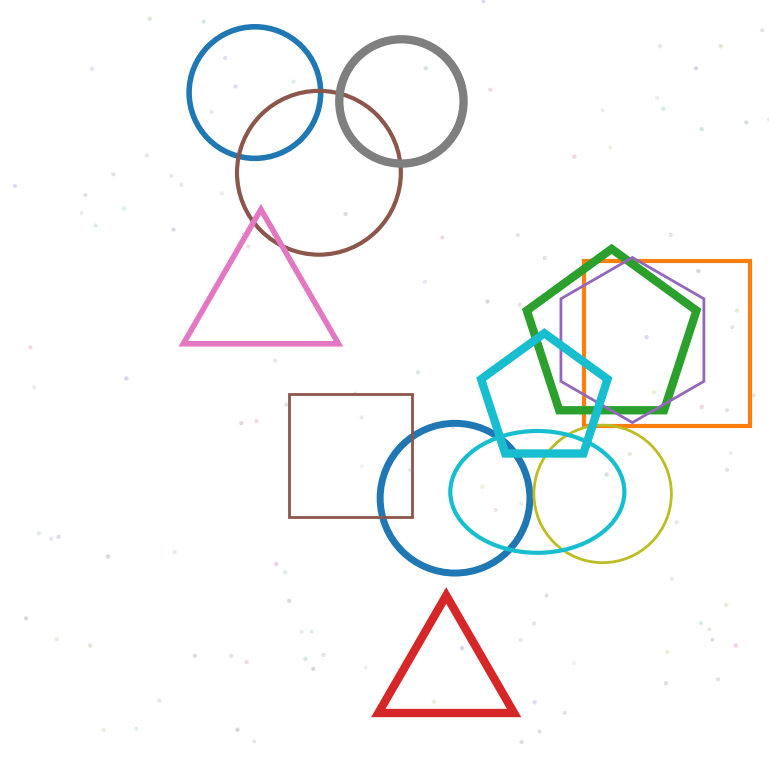[{"shape": "circle", "thickness": 2.5, "radius": 0.49, "center": [0.591, 0.353]}, {"shape": "circle", "thickness": 2, "radius": 0.43, "center": [0.331, 0.88]}, {"shape": "square", "thickness": 1.5, "radius": 0.54, "center": [0.866, 0.554]}, {"shape": "pentagon", "thickness": 3, "radius": 0.58, "center": [0.794, 0.561]}, {"shape": "triangle", "thickness": 3, "radius": 0.51, "center": [0.58, 0.125]}, {"shape": "hexagon", "thickness": 1, "radius": 0.54, "center": [0.821, 0.558]}, {"shape": "circle", "thickness": 1.5, "radius": 0.53, "center": [0.414, 0.776]}, {"shape": "square", "thickness": 1, "radius": 0.4, "center": [0.455, 0.409]}, {"shape": "triangle", "thickness": 2, "radius": 0.58, "center": [0.339, 0.612]}, {"shape": "circle", "thickness": 3, "radius": 0.4, "center": [0.521, 0.868]}, {"shape": "circle", "thickness": 1, "radius": 0.45, "center": [0.783, 0.359]}, {"shape": "oval", "thickness": 1.5, "radius": 0.57, "center": [0.698, 0.361]}, {"shape": "pentagon", "thickness": 3, "radius": 0.43, "center": [0.707, 0.481]}]